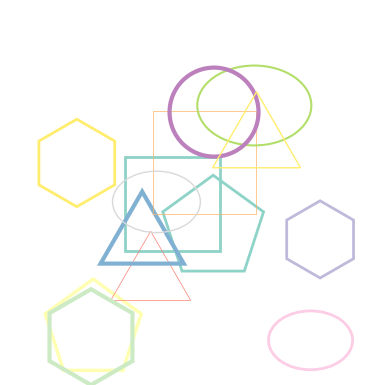[{"shape": "square", "thickness": 2, "radius": 0.61, "center": [0.448, 0.47]}, {"shape": "pentagon", "thickness": 2, "radius": 0.69, "center": [0.554, 0.407]}, {"shape": "pentagon", "thickness": 2.5, "radius": 0.66, "center": [0.242, 0.144]}, {"shape": "hexagon", "thickness": 2, "radius": 0.5, "center": [0.831, 0.378]}, {"shape": "triangle", "thickness": 0.5, "radius": 0.6, "center": [0.391, 0.28]}, {"shape": "triangle", "thickness": 3, "radius": 0.62, "center": [0.369, 0.378]}, {"shape": "square", "thickness": 0.5, "radius": 0.66, "center": [0.531, 0.578]}, {"shape": "oval", "thickness": 1.5, "radius": 0.74, "center": [0.661, 0.726]}, {"shape": "oval", "thickness": 2, "radius": 0.55, "center": [0.807, 0.116]}, {"shape": "oval", "thickness": 1, "radius": 0.57, "center": [0.406, 0.476]}, {"shape": "circle", "thickness": 3, "radius": 0.58, "center": [0.556, 0.709]}, {"shape": "hexagon", "thickness": 3, "radius": 0.62, "center": [0.236, 0.124]}, {"shape": "hexagon", "thickness": 2, "radius": 0.57, "center": [0.199, 0.577]}, {"shape": "triangle", "thickness": 1, "radius": 0.66, "center": [0.666, 0.63]}]